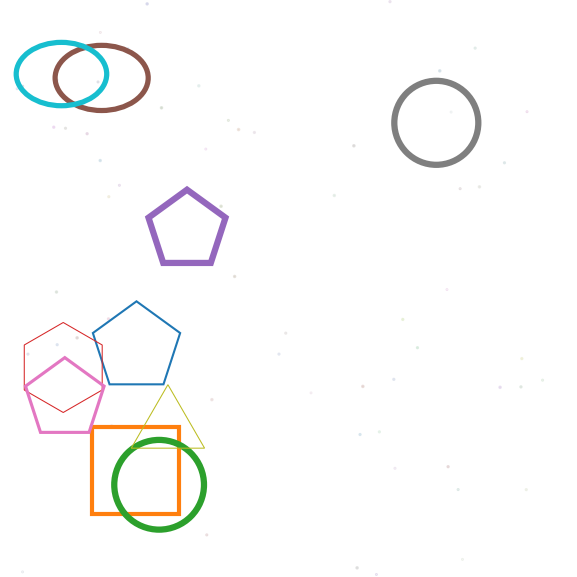[{"shape": "pentagon", "thickness": 1, "radius": 0.4, "center": [0.236, 0.398]}, {"shape": "square", "thickness": 2, "radius": 0.38, "center": [0.235, 0.185]}, {"shape": "circle", "thickness": 3, "radius": 0.39, "center": [0.276, 0.16]}, {"shape": "hexagon", "thickness": 0.5, "radius": 0.39, "center": [0.109, 0.363]}, {"shape": "pentagon", "thickness": 3, "radius": 0.35, "center": [0.324, 0.601]}, {"shape": "oval", "thickness": 2.5, "radius": 0.4, "center": [0.176, 0.864]}, {"shape": "pentagon", "thickness": 1.5, "radius": 0.36, "center": [0.112, 0.308]}, {"shape": "circle", "thickness": 3, "radius": 0.36, "center": [0.756, 0.786]}, {"shape": "triangle", "thickness": 0.5, "radius": 0.37, "center": [0.291, 0.26]}, {"shape": "oval", "thickness": 2.5, "radius": 0.39, "center": [0.106, 0.871]}]